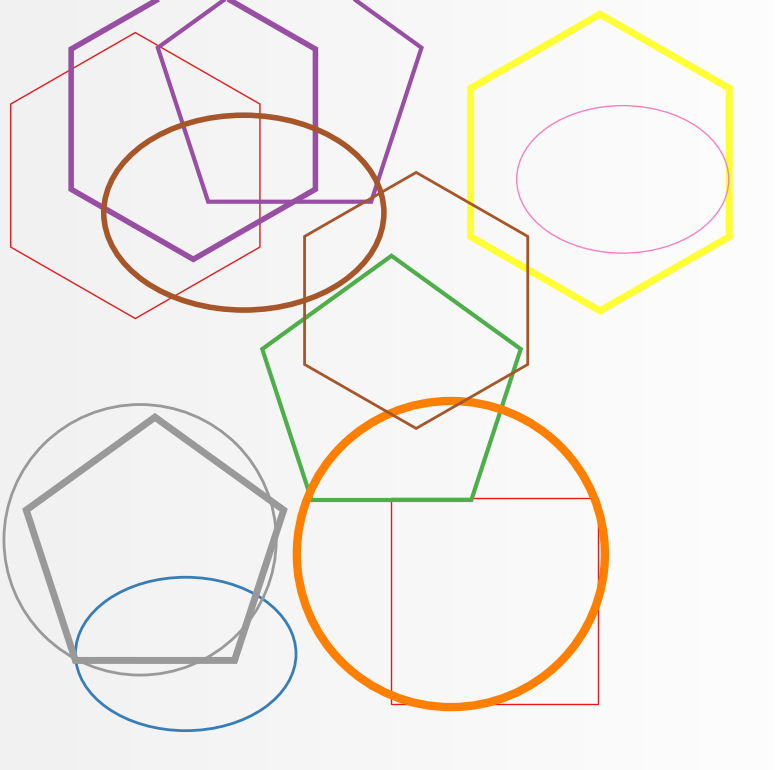[{"shape": "hexagon", "thickness": 0.5, "radius": 0.93, "center": [0.175, 0.772]}, {"shape": "square", "thickness": 0.5, "radius": 0.67, "center": [0.638, 0.22]}, {"shape": "oval", "thickness": 1, "radius": 0.71, "center": [0.24, 0.151]}, {"shape": "pentagon", "thickness": 1.5, "radius": 0.88, "center": [0.505, 0.492]}, {"shape": "hexagon", "thickness": 2, "radius": 0.91, "center": [0.249, 0.845]}, {"shape": "pentagon", "thickness": 1.5, "radius": 0.89, "center": [0.374, 0.883]}, {"shape": "circle", "thickness": 3, "radius": 0.99, "center": [0.582, 0.28]}, {"shape": "hexagon", "thickness": 2.5, "radius": 0.96, "center": [0.774, 0.789]}, {"shape": "oval", "thickness": 2, "radius": 0.9, "center": [0.315, 0.724]}, {"shape": "hexagon", "thickness": 1, "radius": 0.83, "center": [0.537, 0.61]}, {"shape": "oval", "thickness": 0.5, "radius": 0.68, "center": [0.804, 0.767]}, {"shape": "pentagon", "thickness": 2.5, "radius": 0.87, "center": [0.2, 0.284]}, {"shape": "circle", "thickness": 1, "radius": 0.88, "center": [0.181, 0.299]}]